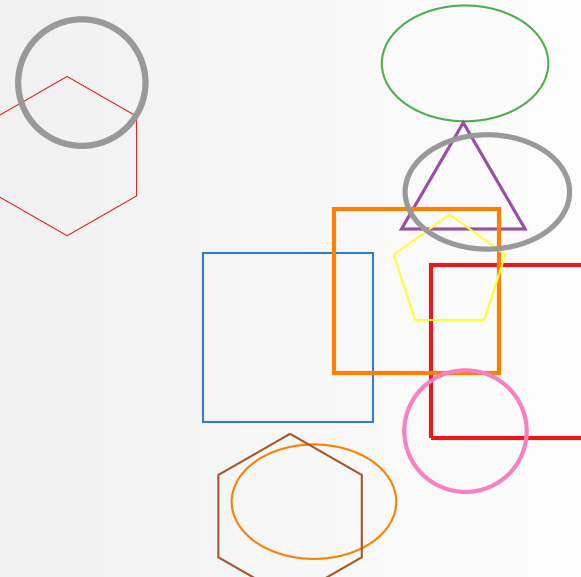[{"shape": "hexagon", "thickness": 0.5, "radius": 0.69, "center": [0.116, 0.729]}, {"shape": "square", "thickness": 2, "radius": 0.75, "center": [0.892, 0.39]}, {"shape": "square", "thickness": 1, "radius": 0.73, "center": [0.496, 0.415]}, {"shape": "oval", "thickness": 1, "radius": 0.72, "center": [0.8, 0.889]}, {"shape": "triangle", "thickness": 1.5, "radius": 0.61, "center": [0.797, 0.664]}, {"shape": "oval", "thickness": 1, "radius": 0.71, "center": [0.54, 0.13]}, {"shape": "square", "thickness": 2, "radius": 0.71, "center": [0.716, 0.495]}, {"shape": "pentagon", "thickness": 1, "radius": 0.5, "center": [0.774, 0.527]}, {"shape": "hexagon", "thickness": 1, "radius": 0.71, "center": [0.499, 0.105]}, {"shape": "circle", "thickness": 2, "radius": 0.53, "center": [0.801, 0.253]}, {"shape": "oval", "thickness": 2.5, "radius": 0.71, "center": [0.838, 0.667]}, {"shape": "circle", "thickness": 3, "radius": 0.55, "center": [0.141, 0.856]}]